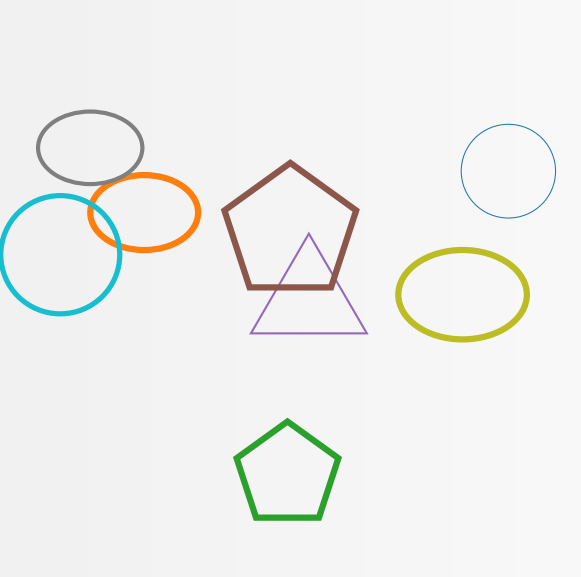[{"shape": "circle", "thickness": 0.5, "radius": 0.41, "center": [0.875, 0.703]}, {"shape": "oval", "thickness": 3, "radius": 0.46, "center": [0.248, 0.631]}, {"shape": "pentagon", "thickness": 3, "radius": 0.46, "center": [0.495, 0.177]}, {"shape": "triangle", "thickness": 1, "radius": 0.58, "center": [0.531, 0.479]}, {"shape": "pentagon", "thickness": 3, "radius": 0.6, "center": [0.499, 0.598]}, {"shape": "oval", "thickness": 2, "radius": 0.45, "center": [0.155, 0.743]}, {"shape": "oval", "thickness": 3, "radius": 0.55, "center": [0.796, 0.489]}, {"shape": "circle", "thickness": 2.5, "radius": 0.51, "center": [0.104, 0.558]}]